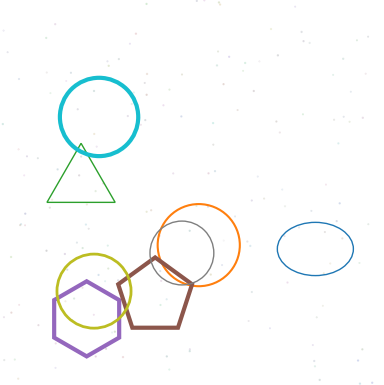[{"shape": "oval", "thickness": 1, "radius": 0.49, "center": [0.819, 0.353]}, {"shape": "circle", "thickness": 1.5, "radius": 0.53, "center": [0.516, 0.363]}, {"shape": "triangle", "thickness": 1, "radius": 0.51, "center": [0.211, 0.526]}, {"shape": "hexagon", "thickness": 3, "radius": 0.49, "center": [0.225, 0.172]}, {"shape": "pentagon", "thickness": 3, "radius": 0.5, "center": [0.403, 0.23]}, {"shape": "circle", "thickness": 1, "radius": 0.41, "center": [0.472, 0.343]}, {"shape": "circle", "thickness": 2, "radius": 0.48, "center": [0.244, 0.244]}, {"shape": "circle", "thickness": 3, "radius": 0.51, "center": [0.257, 0.696]}]